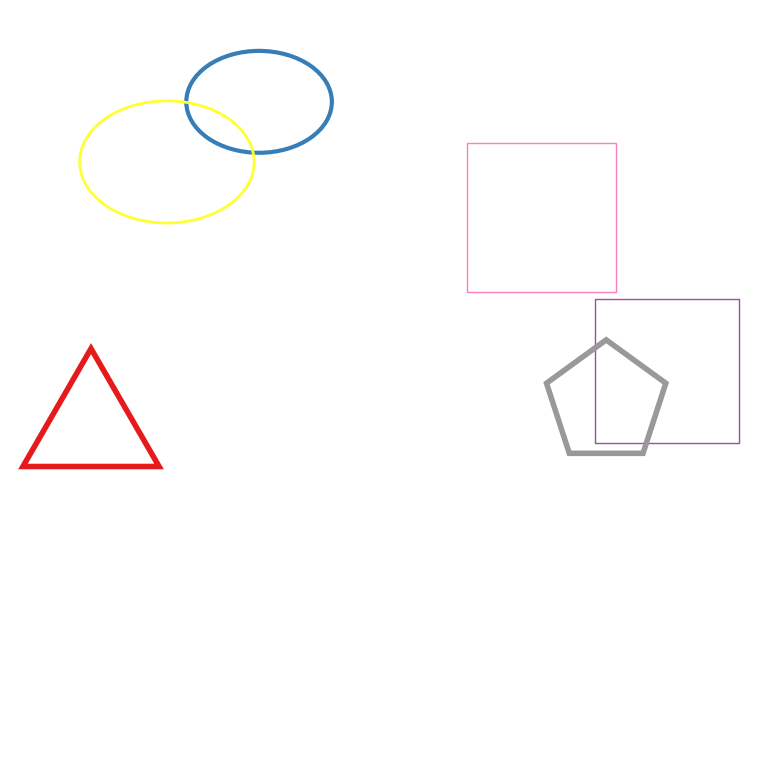[{"shape": "triangle", "thickness": 2, "radius": 0.51, "center": [0.118, 0.445]}, {"shape": "oval", "thickness": 1.5, "radius": 0.47, "center": [0.336, 0.868]}, {"shape": "square", "thickness": 0.5, "radius": 0.47, "center": [0.866, 0.518]}, {"shape": "oval", "thickness": 1, "radius": 0.57, "center": [0.217, 0.79]}, {"shape": "square", "thickness": 0.5, "radius": 0.48, "center": [0.704, 0.718]}, {"shape": "pentagon", "thickness": 2, "radius": 0.41, "center": [0.787, 0.477]}]